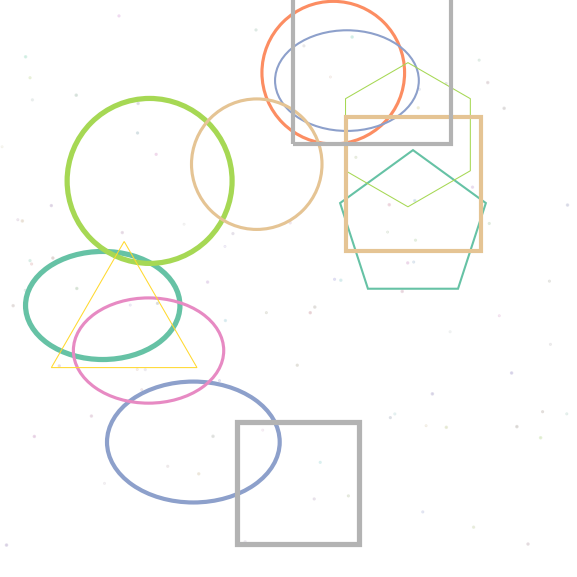[{"shape": "pentagon", "thickness": 1, "radius": 0.66, "center": [0.715, 0.607]}, {"shape": "oval", "thickness": 2.5, "radius": 0.67, "center": [0.178, 0.47]}, {"shape": "circle", "thickness": 1.5, "radius": 0.62, "center": [0.577, 0.873]}, {"shape": "oval", "thickness": 2, "radius": 0.75, "center": [0.335, 0.234]}, {"shape": "oval", "thickness": 1, "radius": 0.62, "center": [0.601, 0.86]}, {"shape": "oval", "thickness": 1.5, "radius": 0.65, "center": [0.257, 0.392]}, {"shape": "hexagon", "thickness": 0.5, "radius": 0.62, "center": [0.706, 0.766]}, {"shape": "circle", "thickness": 2.5, "radius": 0.71, "center": [0.259, 0.686]}, {"shape": "triangle", "thickness": 0.5, "radius": 0.73, "center": [0.215, 0.435]}, {"shape": "circle", "thickness": 1.5, "radius": 0.56, "center": [0.445, 0.715]}, {"shape": "square", "thickness": 2, "radius": 0.58, "center": [0.716, 0.68]}, {"shape": "square", "thickness": 2.5, "radius": 0.53, "center": [0.516, 0.162]}, {"shape": "square", "thickness": 2, "radius": 0.68, "center": [0.645, 0.886]}]